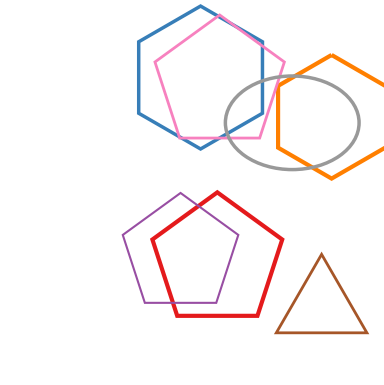[{"shape": "pentagon", "thickness": 3, "radius": 0.89, "center": [0.564, 0.323]}, {"shape": "hexagon", "thickness": 2.5, "radius": 0.93, "center": [0.521, 0.799]}, {"shape": "pentagon", "thickness": 1.5, "radius": 0.79, "center": [0.469, 0.341]}, {"shape": "hexagon", "thickness": 3, "radius": 0.8, "center": [0.861, 0.697]}, {"shape": "triangle", "thickness": 2, "radius": 0.68, "center": [0.835, 0.203]}, {"shape": "pentagon", "thickness": 2, "radius": 0.88, "center": [0.571, 0.784]}, {"shape": "oval", "thickness": 2.5, "radius": 0.87, "center": [0.759, 0.681]}]